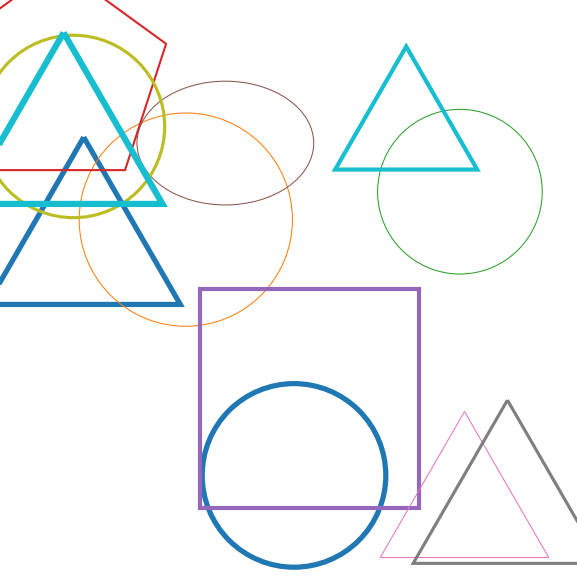[{"shape": "circle", "thickness": 2.5, "radius": 0.79, "center": [0.509, 0.176]}, {"shape": "triangle", "thickness": 2.5, "radius": 0.97, "center": [0.145, 0.568]}, {"shape": "circle", "thickness": 0.5, "radius": 0.92, "center": [0.322, 0.619]}, {"shape": "circle", "thickness": 0.5, "radius": 0.71, "center": [0.796, 0.667]}, {"shape": "pentagon", "thickness": 1, "radius": 0.98, "center": [0.102, 0.863]}, {"shape": "square", "thickness": 2, "radius": 0.95, "center": [0.536, 0.309]}, {"shape": "oval", "thickness": 0.5, "radius": 0.77, "center": [0.39, 0.751]}, {"shape": "triangle", "thickness": 0.5, "radius": 0.84, "center": [0.804, 0.118]}, {"shape": "triangle", "thickness": 1.5, "radius": 0.94, "center": [0.879, 0.118]}, {"shape": "circle", "thickness": 1.5, "radius": 0.79, "center": [0.127, 0.78]}, {"shape": "triangle", "thickness": 3, "radius": 0.99, "center": [0.11, 0.745]}, {"shape": "triangle", "thickness": 2, "radius": 0.71, "center": [0.703, 0.777]}]